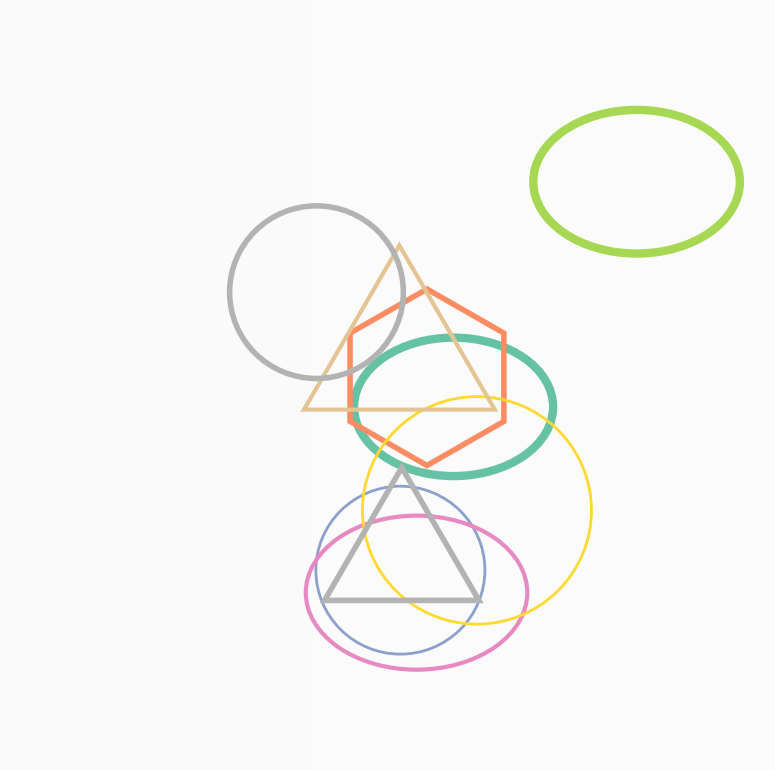[{"shape": "oval", "thickness": 3, "radius": 0.64, "center": [0.585, 0.472]}, {"shape": "hexagon", "thickness": 2, "radius": 0.57, "center": [0.551, 0.51]}, {"shape": "circle", "thickness": 1, "radius": 0.55, "center": [0.517, 0.26]}, {"shape": "oval", "thickness": 1.5, "radius": 0.71, "center": [0.537, 0.23]}, {"shape": "oval", "thickness": 3, "radius": 0.67, "center": [0.821, 0.764]}, {"shape": "circle", "thickness": 1, "radius": 0.74, "center": [0.615, 0.337]}, {"shape": "triangle", "thickness": 1.5, "radius": 0.71, "center": [0.515, 0.539]}, {"shape": "circle", "thickness": 2, "radius": 0.56, "center": [0.408, 0.621]}, {"shape": "triangle", "thickness": 2, "radius": 0.58, "center": [0.518, 0.278]}]